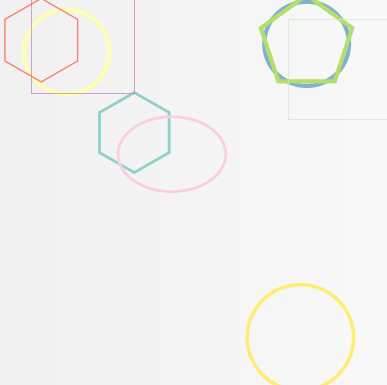[{"shape": "hexagon", "thickness": 2, "radius": 0.52, "center": [0.347, 0.656]}, {"shape": "circle", "thickness": 3, "radius": 0.55, "center": [0.172, 0.865]}, {"shape": "hexagon", "thickness": 1, "radius": 0.54, "center": [0.106, 0.896]}, {"shape": "circle", "thickness": 3, "radius": 0.55, "center": [0.791, 0.886]}, {"shape": "pentagon", "thickness": 3, "radius": 0.62, "center": [0.791, 0.889]}, {"shape": "oval", "thickness": 2, "radius": 0.69, "center": [0.444, 0.599]}, {"shape": "square", "thickness": 0.5, "radius": 0.67, "center": [0.213, 0.891]}, {"shape": "square", "thickness": 0.5, "radius": 0.65, "center": [0.873, 0.821]}, {"shape": "circle", "thickness": 2.5, "radius": 0.69, "center": [0.775, 0.123]}]